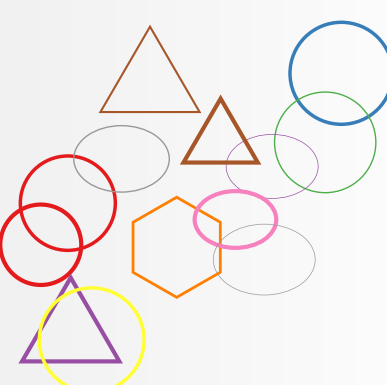[{"shape": "circle", "thickness": 3, "radius": 0.52, "center": [0.105, 0.364]}, {"shape": "circle", "thickness": 2.5, "radius": 0.61, "center": [0.175, 0.472]}, {"shape": "circle", "thickness": 2.5, "radius": 0.66, "center": [0.881, 0.81]}, {"shape": "circle", "thickness": 1, "radius": 0.65, "center": [0.839, 0.63]}, {"shape": "triangle", "thickness": 3, "radius": 0.72, "center": [0.182, 0.134]}, {"shape": "oval", "thickness": 0.5, "radius": 0.59, "center": [0.702, 0.568]}, {"shape": "hexagon", "thickness": 2, "radius": 0.65, "center": [0.456, 0.358]}, {"shape": "circle", "thickness": 2.5, "radius": 0.68, "center": [0.237, 0.117]}, {"shape": "triangle", "thickness": 3, "radius": 0.55, "center": [0.569, 0.633]}, {"shape": "triangle", "thickness": 1.5, "radius": 0.74, "center": [0.387, 0.783]}, {"shape": "oval", "thickness": 3, "radius": 0.53, "center": [0.608, 0.43]}, {"shape": "oval", "thickness": 1, "radius": 0.62, "center": [0.314, 0.587]}, {"shape": "oval", "thickness": 0.5, "radius": 0.66, "center": [0.682, 0.326]}]